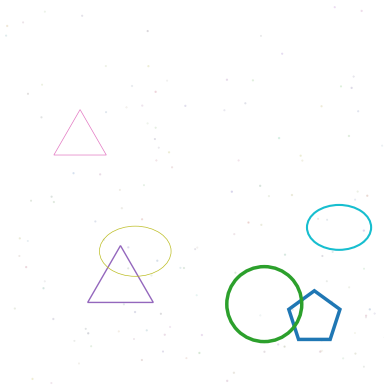[{"shape": "pentagon", "thickness": 2.5, "radius": 0.35, "center": [0.817, 0.175]}, {"shape": "circle", "thickness": 2.5, "radius": 0.49, "center": [0.686, 0.21]}, {"shape": "triangle", "thickness": 1, "radius": 0.49, "center": [0.313, 0.264]}, {"shape": "triangle", "thickness": 0.5, "radius": 0.39, "center": [0.208, 0.637]}, {"shape": "oval", "thickness": 0.5, "radius": 0.47, "center": [0.351, 0.347]}, {"shape": "oval", "thickness": 1.5, "radius": 0.42, "center": [0.881, 0.409]}]